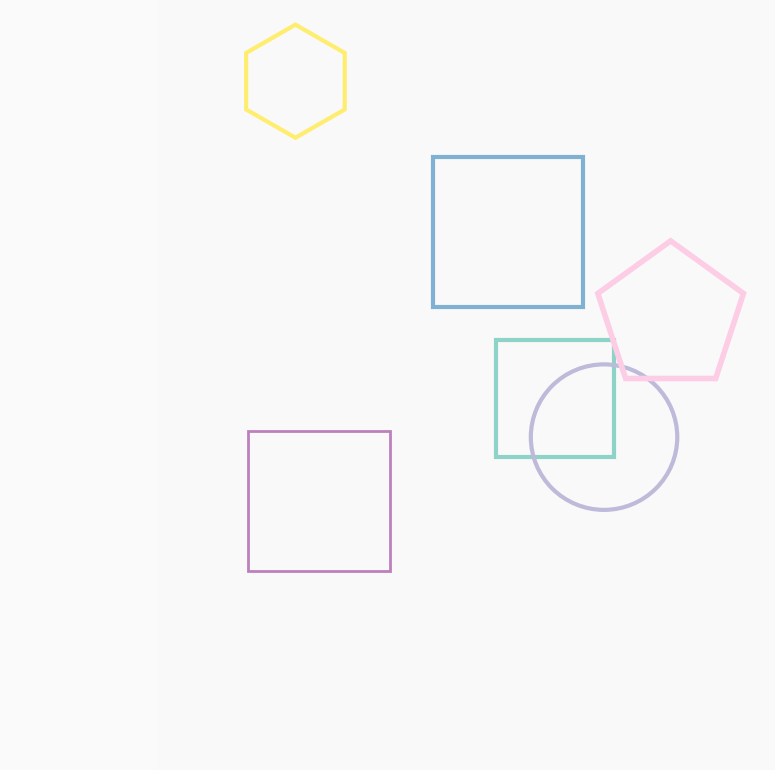[{"shape": "square", "thickness": 1.5, "radius": 0.38, "center": [0.716, 0.483]}, {"shape": "circle", "thickness": 1.5, "radius": 0.47, "center": [0.779, 0.432]}, {"shape": "square", "thickness": 1.5, "radius": 0.49, "center": [0.656, 0.699]}, {"shape": "pentagon", "thickness": 2, "radius": 0.49, "center": [0.865, 0.588]}, {"shape": "square", "thickness": 1, "radius": 0.46, "center": [0.412, 0.349]}, {"shape": "hexagon", "thickness": 1.5, "radius": 0.37, "center": [0.381, 0.895]}]